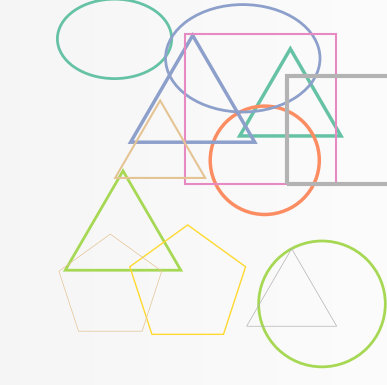[{"shape": "triangle", "thickness": 2.5, "radius": 0.75, "center": [0.749, 0.722]}, {"shape": "oval", "thickness": 2, "radius": 0.74, "center": [0.296, 0.899]}, {"shape": "circle", "thickness": 2.5, "radius": 0.7, "center": [0.683, 0.584]}, {"shape": "oval", "thickness": 2, "radius": 1.0, "center": [0.627, 0.849]}, {"shape": "triangle", "thickness": 2.5, "radius": 0.92, "center": [0.497, 0.723]}, {"shape": "square", "thickness": 1.5, "radius": 0.97, "center": [0.672, 0.718]}, {"shape": "circle", "thickness": 2, "radius": 0.82, "center": [0.831, 0.211]}, {"shape": "triangle", "thickness": 2, "radius": 0.86, "center": [0.317, 0.384]}, {"shape": "pentagon", "thickness": 1, "radius": 0.79, "center": [0.484, 0.259]}, {"shape": "triangle", "thickness": 1.5, "radius": 0.67, "center": [0.413, 0.605]}, {"shape": "pentagon", "thickness": 0.5, "radius": 0.7, "center": [0.285, 0.253]}, {"shape": "triangle", "thickness": 0.5, "radius": 0.67, "center": [0.753, 0.22]}, {"shape": "square", "thickness": 3, "radius": 0.7, "center": [0.881, 0.663]}]